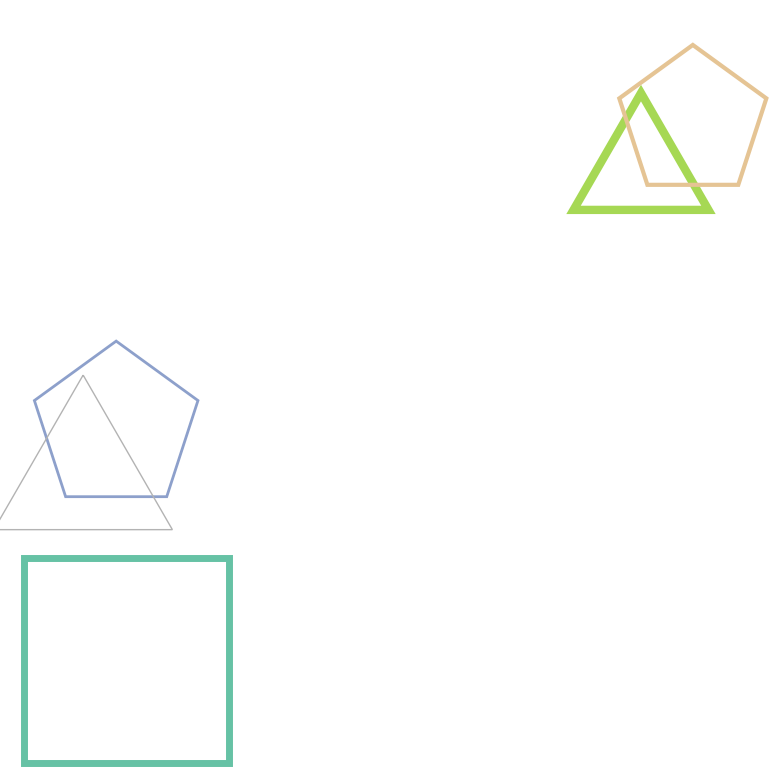[{"shape": "square", "thickness": 2.5, "radius": 0.67, "center": [0.164, 0.142]}, {"shape": "pentagon", "thickness": 1, "radius": 0.56, "center": [0.151, 0.445]}, {"shape": "triangle", "thickness": 3, "radius": 0.51, "center": [0.832, 0.778]}, {"shape": "pentagon", "thickness": 1.5, "radius": 0.5, "center": [0.9, 0.841]}, {"shape": "triangle", "thickness": 0.5, "radius": 0.67, "center": [0.108, 0.379]}]